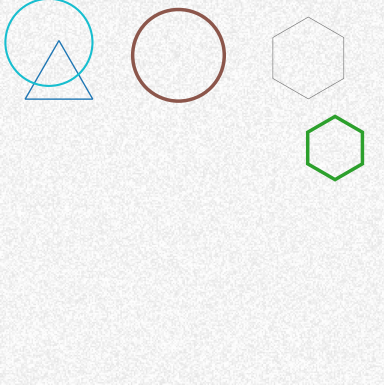[{"shape": "triangle", "thickness": 1, "radius": 0.51, "center": [0.153, 0.793]}, {"shape": "hexagon", "thickness": 2.5, "radius": 0.41, "center": [0.87, 0.616]}, {"shape": "circle", "thickness": 2.5, "radius": 0.59, "center": [0.464, 0.856]}, {"shape": "hexagon", "thickness": 0.5, "radius": 0.53, "center": [0.801, 0.849]}, {"shape": "circle", "thickness": 1.5, "radius": 0.57, "center": [0.127, 0.89]}]